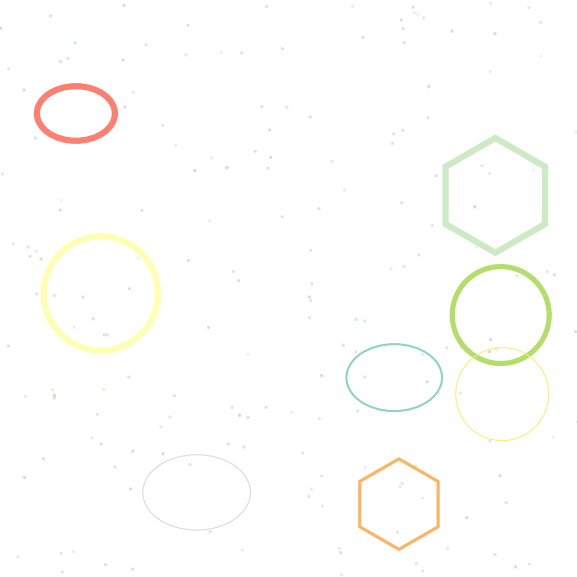[{"shape": "oval", "thickness": 1, "radius": 0.41, "center": [0.683, 0.345]}, {"shape": "circle", "thickness": 3, "radius": 0.49, "center": [0.175, 0.491]}, {"shape": "oval", "thickness": 3, "radius": 0.34, "center": [0.131, 0.803]}, {"shape": "hexagon", "thickness": 1.5, "radius": 0.39, "center": [0.691, 0.126]}, {"shape": "circle", "thickness": 2.5, "radius": 0.42, "center": [0.867, 0.454]}, {"shape": "oval", "thickness": 0.5, "radius": 0.47, "center": [0.34, 0.146]}, {"shape": "hexagon", "thickness": 3, "radius": 0.5, "center": [0.858, 0.661]}, {"shape": "circle", "thickness": 0.5, "radius": 0.4, "center": [0.87, 0.317]}]